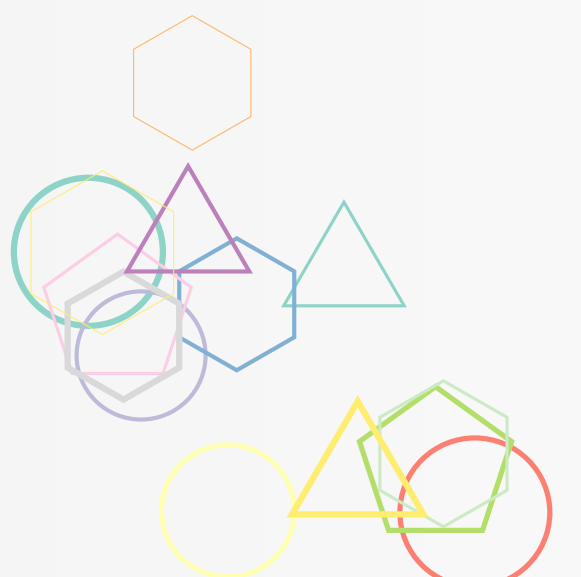[{"shape": "triangle", "thickness": 1.5, "radius": 0.6, "center": [0.592, 0.529]}, {"shape": "circle", "thickness": 3, "radius": 0.64, "center": [0.152, 0.563]}, {"shape": "circle", "thickness": 2.5, "radius": 0.57, "center": [0.392, 0.114]}, {"shape": "circle", "thickness": 2, "radius": 0.55, "center": [0.243, 0.384]}, {"shape": "circle", "thickness": 2.5, "radius": 0.64, "center": [0.817, 0.112]}, {"shape": "hexagon", "thickness": 2, "radius": 0.57, "center": [0.407, 0.472]}, {"shape": "hexagon", "thickness": 0.5, "radius": 0.58, "center": [0.331, 0.856]}, {"shape": "pentagon", "thickness": 2.5, "radius": 0.69, "center": [0.749, 0.192]}, {"shape": "pentagon", "thickness": 1.5, "radius": 0.67, "center": [0.202, 0.46]}, {"shape": "hexagon", "thickness": 3, "radius": 0.55, "center": [0.212, 0.418]}, {"shape": "triangle", "thickness": 2, "radius": 0.61, "center": [0.324, 0.59]}, {"shape": "hexagon", "thickness": 1.5, "radius": 0.63, "center": [0.763, 0.213]}, {"shape": "triangle", "thickness": 3, "radius": 0.65, "center": [0.615, 0.174]}, {"shape": "hexagon", "thickness": 0.5, "radius": 0.71, "center": [0.176, 0.562]}]